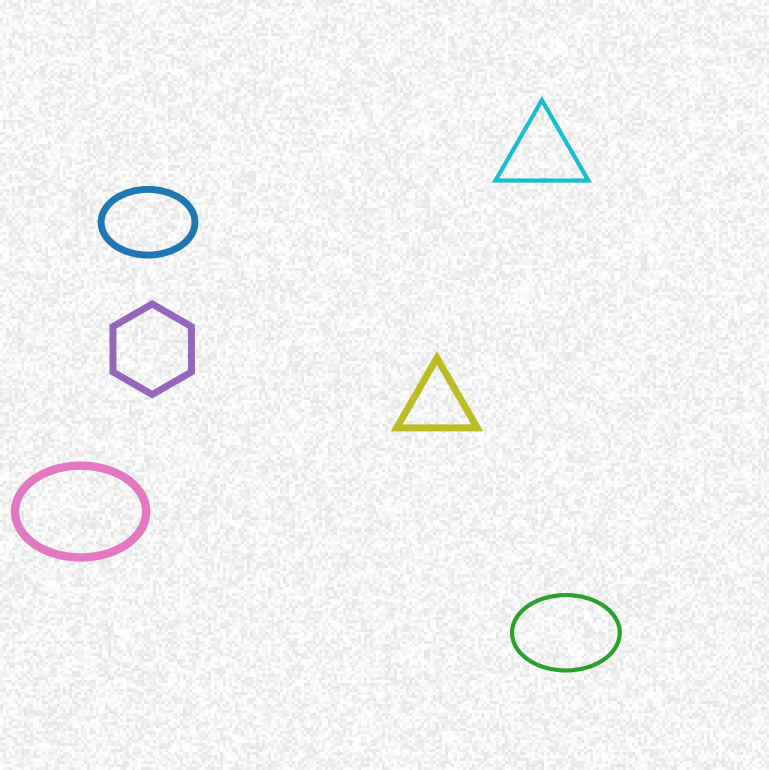[{"shape": "oval", "thickness": 2.5, "radius": 0.3, "center": [0.192, 0.711]}, {"shape": "oval", "thickness": 1.5, "radius": 0.35, "center": [0.735, 0.178]}, {"shape": "hexagon", "thickness": 2.5, "radius": 0.29, "center": [0.198, 0.546]}, {"shape": "oval", "thickness": 3, "radius": 0.43, "center": [0.105, 0.336]}, {"shape": "triangle", "thickness": 2.5, "radius": 0.3, "center": [0.567, 0.475]}, {"shape": "triangle", "thickness": 1.5, "radius": 0.35, "center": [0.704, 0.8]}]